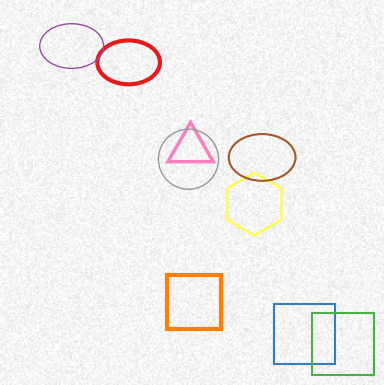[{"shape": "oval", "thickness": 3, "radius": 0.41, "center": [0.334, 0.838]}, {"shape": "square", "thickness": 1.5, "radius": 0.39, "center": [0.791, 0.132]}, {"shape": "square", "thickness": 1.5, "radius": 0.41, "center": [0.891, 0.106]}, {"shape": "oval", "thickness": 1, "radius": 0.41, "center": [0.186, 0.88]}, {"shape": "square", "thickness": 3, "radius": 0.35, "center": [0.504, 0.215]}, {"shape": "hexagon", "thickness": 1.5, "radius": 0.41, "center": [0.661, 0.47]}, {"shape": "oval", "thickness": 1.5, "radius": 0.43, "center": [0.681, 0.591]}, {"shape": "triangle", "thickness": 2.5, "radius": 0.34, "center": [0.495, 0.614]}, {"shape": "circle", "thickness": 1, "radius": 0.39, "center": [0.49, 0.587]}]